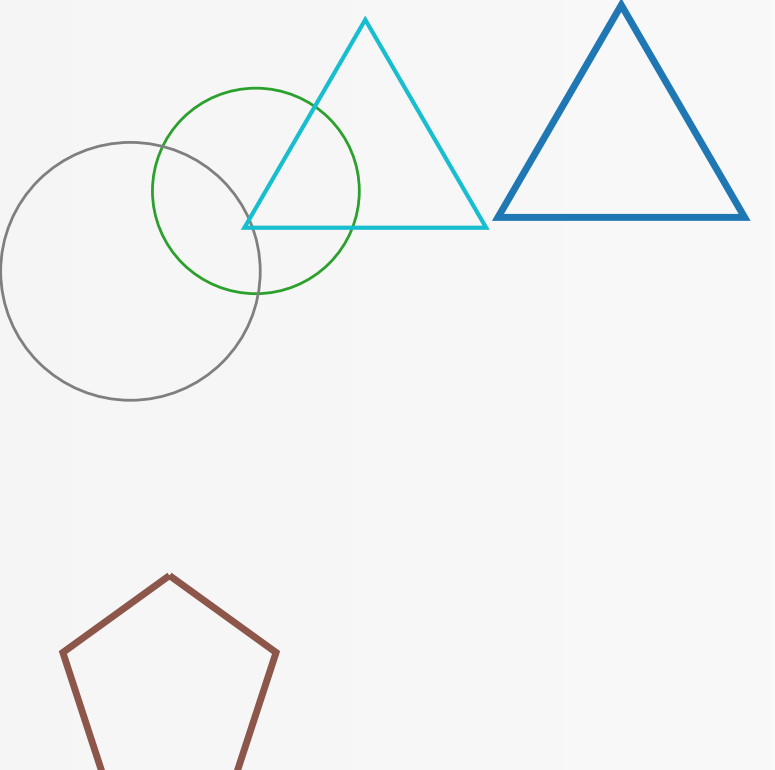[{"shape": "triangle", "thickness": 2.5, "radius": 0.92, "center": [0.802, 0.81]}, {"shape": "circle", "thickness": 1, "radius": 0.67, "center": [0.33, 0.752]}, {"shape": "pentagon", "thickness": 2.5, "radius": 0.72, "center": [0.219, 0.108]}, {"shape": "circle", "thickness": 1, "radius": 0.84, "center": [0.168, 0.648]}, {"shape": "triangle", "thickness": 1.5, "radius": 0.9, "center": [0.471, 0.794]}]